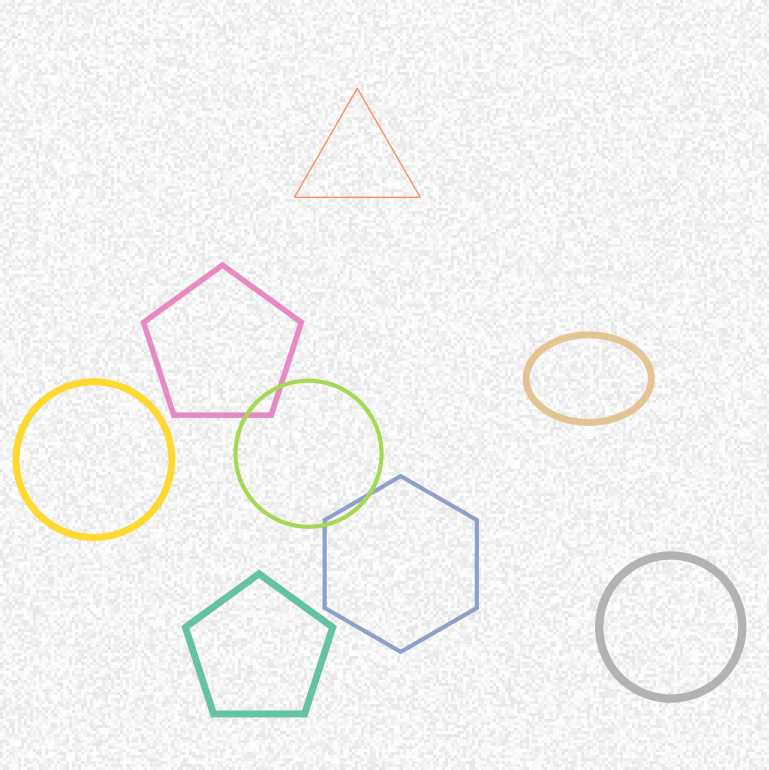[{"shape": "pentagon", "thickness": 2.5, "radius": 0.5, "center": [0.336, 0.154]}, {"shape": "triangle", "thickness": 0.5, "radius": 0.47, "center": [0.464, 0.791]}, {"shape": "hexagon", "thickness": 1.5, "radius": 0.57, "center": [0.52, 0.268]}, {"shape": "pentagon", "thickness": 2, "radius": 0.54, "center": [0.289, 0.548]}, {"shape": "circle", "thickness": 1.5, "radius": 0.47, "center": [0.401, 0.411]}, {"shape": "circle", "thickness": 2.5, "radius": 0.51, "center": [0.122, 0.403]}, {"shape": "oval", "thickness": 2.5, "radius": 0.41, "center": [0.765, 0.508]}, {"shape": "circle", "thickness": 3, "radius": 0.46, "center": [0.871, 0.186]}]